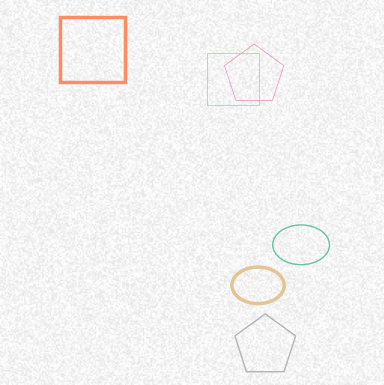[{"shape": "oval", "thickness": 1, "radius": 0.37, "center": [0.782, 0.364]}, {"shape": "square", "thickness": 2.5, "radius": 0.42, "center": [0.24, 0.872]}, {"shape": "pentagon", "thickness": 0.5, "radius": 0.41, "center": [0.66, 0.805]}, {"shape": "square", "thickness": 0.5, "radius": 0.34, "center": [0.605, 0.794]}, {"shape": "oval", "thickness": 2.5, "radius": 0.34, "center": [0.67, 0.259]}, {"shape": "pentagon", "thickness": 1, "radius": 0.42, "center": [0.689, 0.102]}]